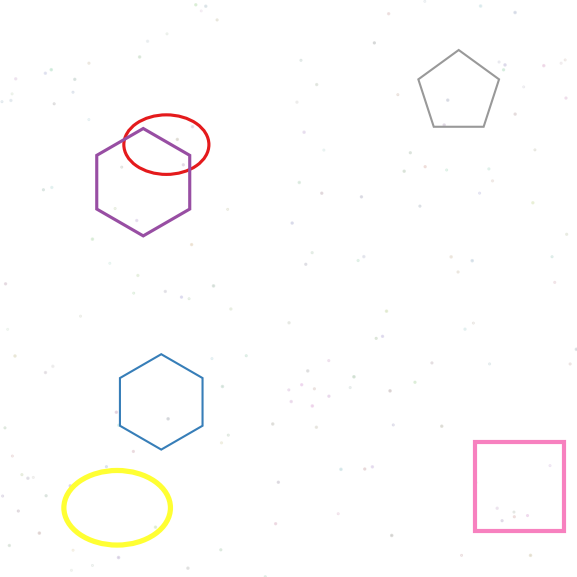[{"shape": "oval", "thickness": 1.5, "radius": 0.37, "center": [0.288, 0.749]}, {"shape": "hexagon", "thickness": 1, "radius": 0.41, "center": [0.279, 0.303]}, {"shape": "hexagon", "thickness": 1.5, "radius": 0.46, "center": [0.248, 0.684]}, {"shape": "oval", "thickness": 2.5, "radius": 0.46, "center": [0.203, 0.12]}, {"shape": "square", "thickness": 2, "radius": 0.39, "center": [0.899, 0.157]}, {"shape": "pentagon", "thickness": 1, "radius": 0.37, "center": [0.794, 0.839]}]